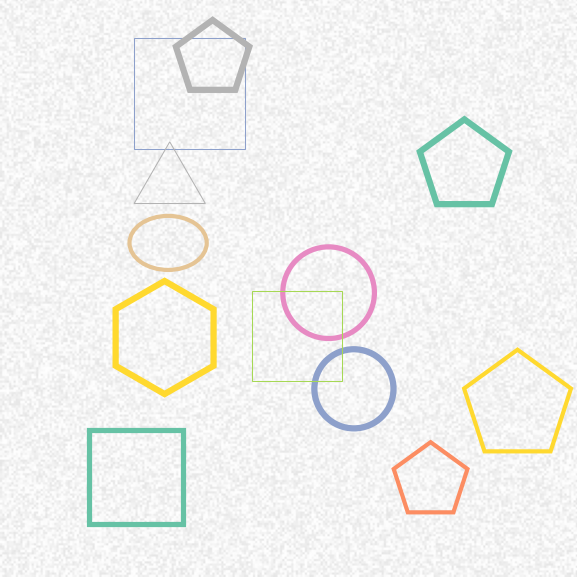[{"shape": "pentagon", "thickness": 3, "radius": 0.41, "center": [0.804, 0.711]}, {"shape": "square", "thickness": 2.5, "radius": 0.41, "center": [0.235, 0.174]}, {"shape": "pentagon", "thickness": 2, "radius": 0.34, "center": [0.746, 0.166]}, {"shape": "circle", "thickness": 3, "radius": 0.34, "center": [0.613, 0.326]}, {"shape": "square", "thickness": 0.5, "radius": 0.48, "center": [0.329, 0.837]}, {"shape": "circle", "thickness": 2.5, "radius": 0.4, "center": [0.569, 0.492]}, {"shape": "square", "thickness": 0.5, "radius": 0.39, "center": [0.514, 0.417]}, {"shape": "hexagon", "thickness": 3, "radius": 0.49, "center": [0.285, 0.415]}, {"shape": "pentagon", "thickness": 2, "radius": 0.49, "center": [0.896, 0.296]}, {"shape": "oval", "thickness": 2, "radius": 0.33, "center": [0.291, 0.579]}, {"shape": "pentagon", "thickness": 3, "radius": 0.33, "center": [0.368, 0.898]}, {"shape": "triangle", "thickness": 0.5, "radius": 0.36, "center": [0.294, 0.682]}]